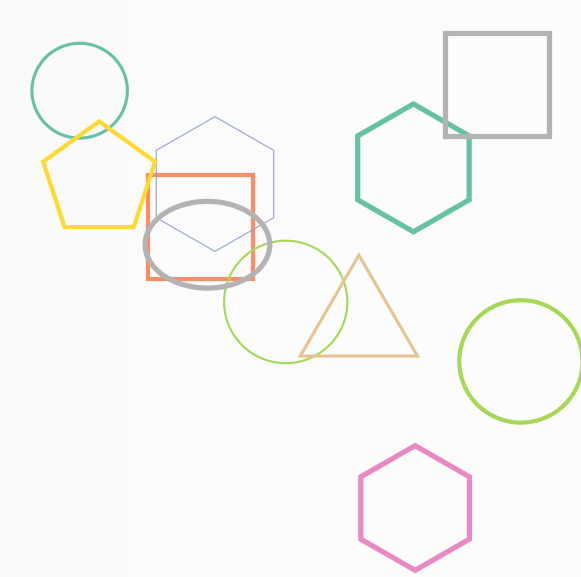[{"shape": "circle", "thickness": 1.5, "radius": 0.41, "center": [0.137, 0.842]}, {"shape": "hexagon", "thickness": 2.5, "radius": 0.55, "center": [0.711, 0.708]}, {"shape": "square", "thickness": 2, "radius": 0.45, "center": [0.344, 0.607]}, {"shape": "hexagon", "thickness": 0.5, "radius": 0.58, "center": [0.37, 0.68]}, {"shape": "hexagon", "thickness": 2.5, "radius": 0.54, "center": [0.714, 0.12]}, {"shape": "circle", "thickness": 1, "radius": 0.53, "center": [0.492, 0.476]}, {"shape": "circle", "thickness": 2, "radius": 0.53, "center": [0.896, 0.373]}, {"shape": "pentagon", "thickness": 2, "radius": 0.51, "center": [0.171, 0.688]}, {"shape": "triangle", "thickness": 1.5, "radius": 0.58, "center": [0.617, 0.441]}, {"shape": "oval", "thickness": 2.5, "radius": 0.54, "center": [0.357, 0.575]}, {"shape": "square", "thickness": 2.5, "radius": 0.44, "center": [0.855, 0.852]}]